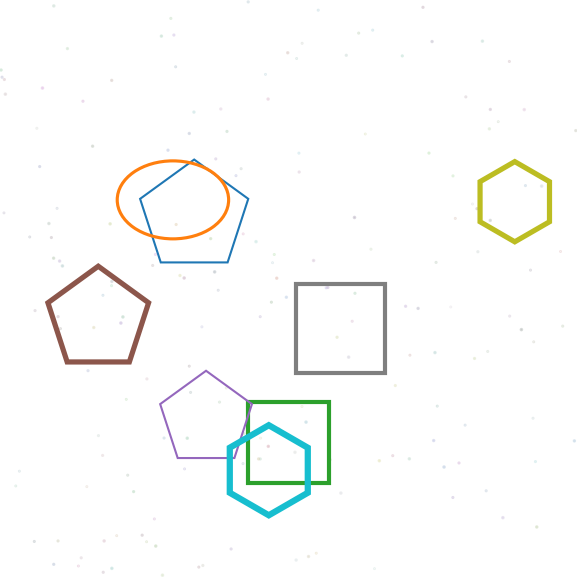[{"shape": "pentagon", "thickness": 1, "radius": 0.49, "center": [0.336, 0.624]}, {"shape": "oval", "thickness": 1.5, "radius": 0.48, "center": [0.299, 0.653]}, {"shape": "square", "thickness": 2, "radius": 0.35, "center": [0.5, 0.233]}, {"shape": "pentagon", "thickness": 1, "radius": 0.42, "center": [0.357, 0.274]}, {"shape": "pentagon", "thickness": 2.5, "radius": 0.46, "center": [0.17, 0.446]}, {"shape": "square", "thickness": 2, "radius": 0.38, "center": [0.59, 0.43]}, {"shape": "hexagon", "thickness": 2.5, "radius": 0.35, "center": [0.891, 0.65]}, {"shape": "hexagon", "thickness": 3, "radius": 0.39, "center": [0.465, 0.185]}]